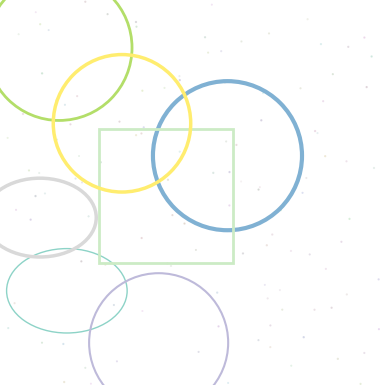[{"shape": "oval", "thickness": 1, "radius": 0.78, "center": [0.174, 0.245]}, {"shape": "circle", "thickness": 1.5, "radius": 0.9, "center": [0.412, 0.11]}, {"shape": "circle", "thickness": 3, "radius": 0.97, "center": [0.591, 0.596]}, {"shape": "circle", "thickness": 2, "radius": 0.95, "center": [0.154, 0.876]}, {"shape": "oval", "thickness": 2.5, "radius": 0.73, "center": [0.104, 0.435]}, {"shape": "square", "thickness": 2, "radius": 0.87, "center": [0.431, 0.49]}, {"shape": "circle", "thickness": 2.5, "radius": 0.89, "center": [0.317, 0.68]}]